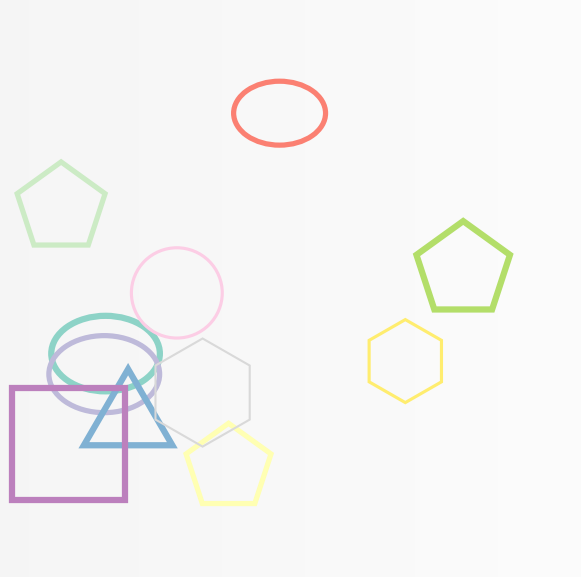[{"shape": "oval", "thickness": 3, "radius": 0.47, "center": [0.182, 0.387]}, {"shape": "pentagon", "thickness": 2.5, "radius": 0.38, "center": [0.393, 0.189]}, {"shape": "oval", "thickness": 2.5, "radius": 0.48, "center": [0.179, 0.351]}, {"shape": "oval", "thickness": 2.5, "radius": 0.4, "center": [0.481, 0.803]}, {"shape": "triangle", "thickness": 3, "radius": 0.44, "center": [0.22, 0.272]}, {"shape": "pentagon", "thickness": 3, "radius": 0.42, "center": [0.797, 0.532]}, {"shape": "circle", "thickness": 1.5, "radius": 0.39, "center": [0.304, 0.492]}, {"shape": "hexagon", "thickness": 1, "radius": 0.47, "center": [0.349, 0.319]}, {"shape": "square", "thickness": 3, "radius": 0.48, "center": [0.118, 0.23]}, {"shape": "pentagon", "thickness": 2.5, "radius": 0.4, "center": [0.105, 0.639]}, {"shape": "hexagon", "thickness": 1.5, "radius": 0.36, "center": [0.697, 0.374]}]